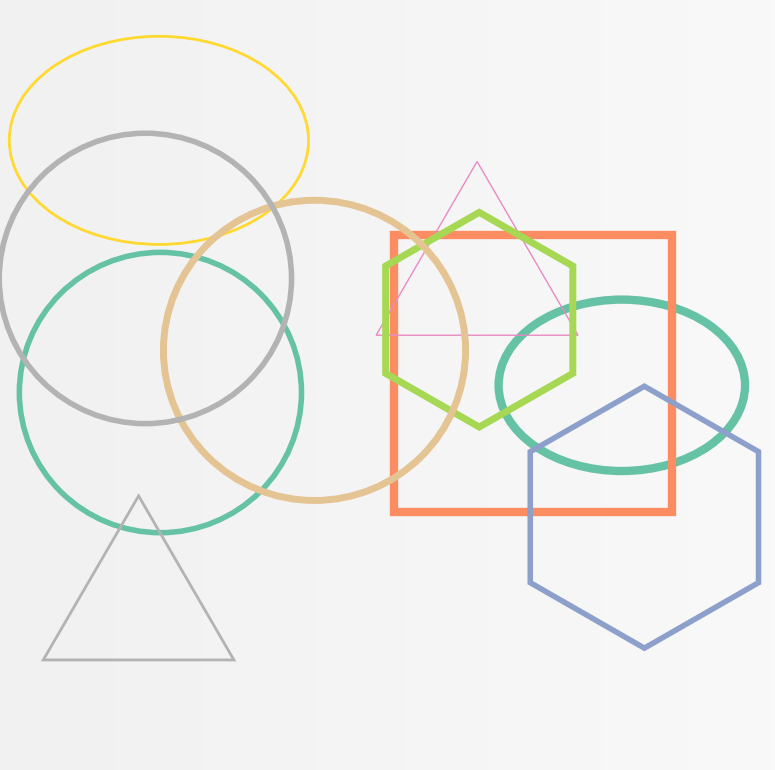[{"shape": "circle", "thickness": 2, "radius": 0.91, "center": [0.207, 0.49]}, {"shape": "oval", "thickness": 3, "radius": 0.8, "center": [0.802, 0.5]}, {"shape": "square", "thickness": 3, "radius": 0.9, "center": [0.688, 0.515]}, {"shape": "hexagon", "thickness": 2, "radius": 0.85, "center": [0.831, 0.328]}, {"shape": "triangle", "thickness": 0.5, "radius": 0.75, "center": [0.616, 0.64]}, {"shape": "hexagon", "thickness": 2.5, "radius": 0.7, "center": [0.618, 0.585]}, {"shape": "oval", "thickness": 1, "radius": 0.97, "center": [0.205, 0.818]}, {"shape": "circle", "thickness": 2.5, "radius": 0.97, "center": [0.406, 0.545]}, {"shape": "triangle", "thickness": 1, "radius": 0.71, "center": [0.179, 0.214]}, {"shape": "circle", "thickness": 2, "radius": 0.94, "center": [0.188, 0.638]}]